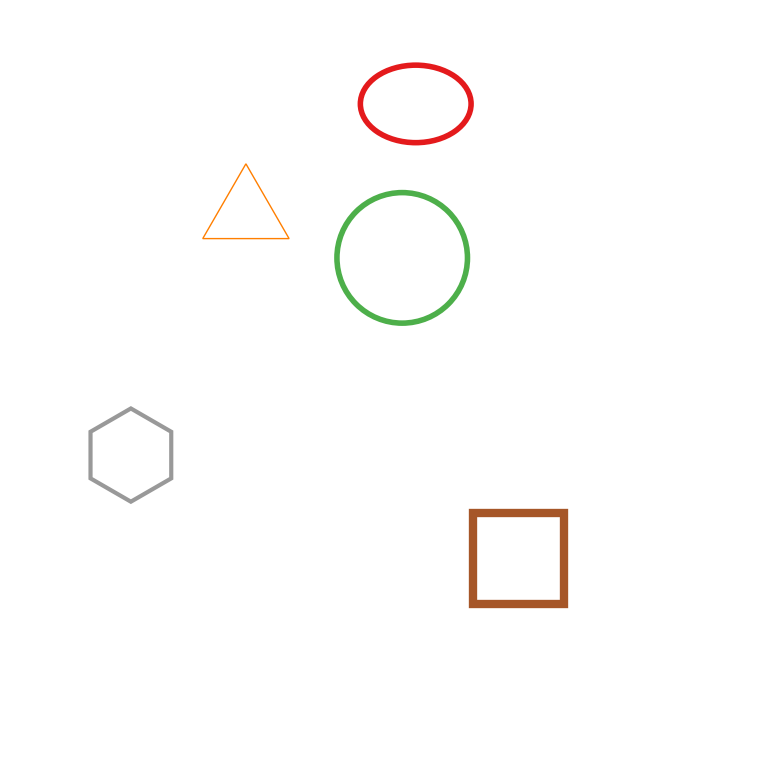[{"shape": "oval", "thickness": 2, "radius": 0.36, "center": [0.54, 0.865]}, {"shape": "circle", "thickness": 2, "radius": 0.42, "center": [0.522, 0.665]}, {"shape": "triangle", "thickness": 0.5, "radius": 0.32, "center": [0.319, 0.723]}, {"shape": "square", "thickness": 3, "radius": 0.3, "center": [0.673, 0.274]}, {"shape": "hexagon", "thickness": 1.5, "radius": 0.3, "center": [0.17, 0.409]}]